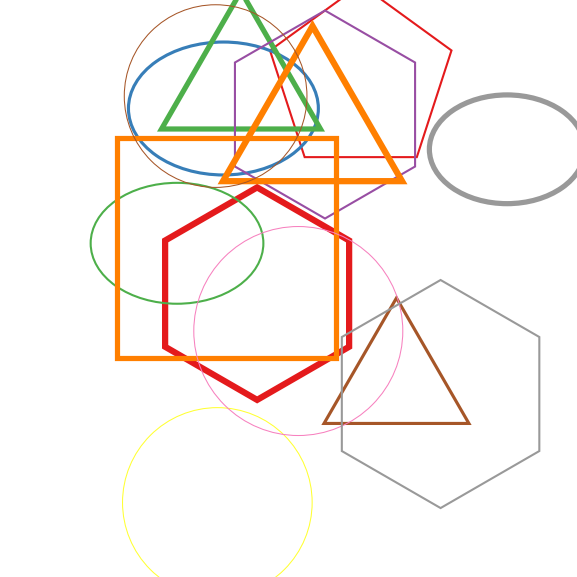[{"shape": "pentagon", "thickness": 1, "radius": 0.83, "center": [0.625, 0.861]}, {"shape": "hexagon", "thickness": 3, "radius": 0.92, "center": [0.445, 0.491]}, {"shape": "oval", "thickness": 1.5, "radius": 0.82, "center": [0.387, 0.811]}, {"shape": "triangle", "thickness": 2.5, "radius": 0.79, "center": [0.417, 0.855]}, {"shape": "oval", "thickness": 1, "radius": 0.75, "center": [0.307, 0.578]}, {"shape": "hexagon", "thickness": 1, "radius": 0.9, "center": [0.563, 0.801]}, {"shape": "triangle", "thickness": 3, "radius": 0.89, "center": [0.541, 0.775]}, {"shape": "square", "thickness": 2.5, "radius": 0.95, "center": [0.392, 0.57]}, {"shape": "circle", "thickness": 0.5, "radius": 0.82, "center": [0.376, 0.129]}, {"shape": "circle", "thickness": 0.5, "radius": 0.79, "center": [0.373, 0.833]}, {"shape": "triangle", "thickness": 1.5, "radius": 0.72, "center": [0.687, 0.338]}, {"shape": "circle", "thickness": 0.5, "radius": 0.9, "center": [0.517, 0.426]}, {"shape": "oval", "thickness": 2.5, "radius": 0.67, "center": [0.878, 0.741]}, {"shape": "hexagon", "thickness": 1, "radius": 0.99, "center": [0.763, 0.317]}]